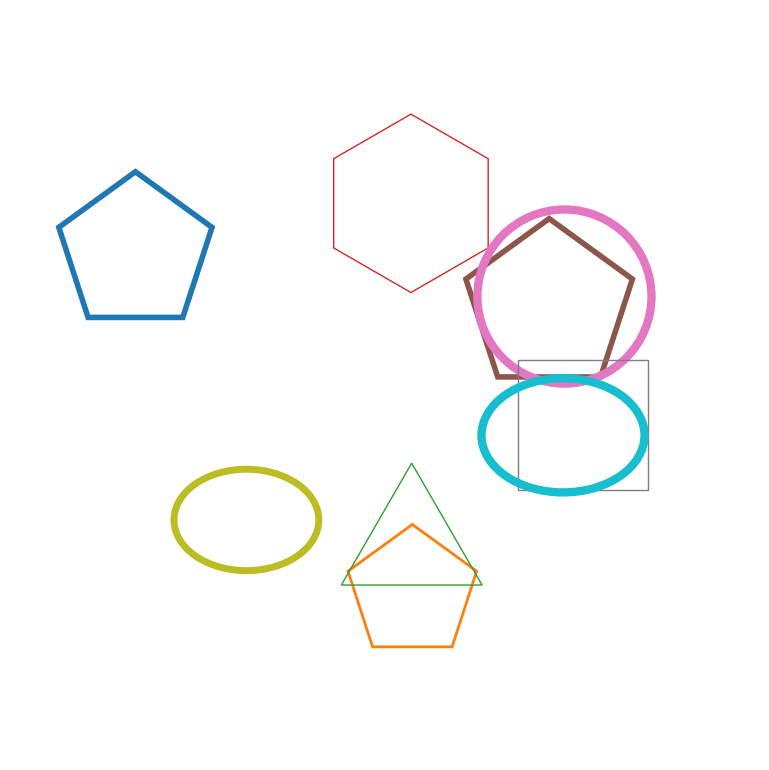[{"shape": "pentagon", "thickness": 2, "radius": 0.52, "center": [0.176, 0.672]}, {"shape": "pentagon", "thickness": 1, "radius": 0.44, "center": [0.535, 0.231]}, {"shape": "triangle", "thickness": 0.5, "radius": 0.53, "center": [0.535, 0.293]}, {"shape": "hexagon", "thickness": 0.5, "radius": 0.58, "center": [0.534, 0.736]}, {"shape": "pentagon", "thickness": 2, "radius": 0.57, "center": [0.713, 0.602]}, {"shape": "circle", "thickness": 3, "radius": 0.57, "center": [0.733, 0.615]}, {"shape": "square", "thickness": 0.5, "radius": 0.42, "center": [0.757, 0.448]}, {"shape": "oval", "thickness": 2.5, "radius": 0.47, "center": [0.32, 0.325]}, {"shape": "oval", "thickness": 3, "radius": 0.53, "center": [0.731, 0.435]}]